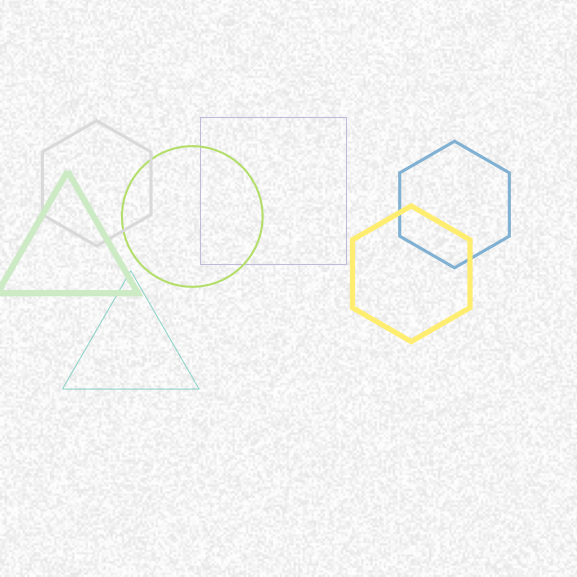[{"shape": "triangle", "thickness": 0.5, "radius": 0.68, "center": [0.226, 0.394]}, {"shape": "square", "thickness": 0.5, "radius": 0.64, "center": [0.473, 0.669]}, {"shape": "hexagon", "thickness": 1.5, "radius": 0.55, "center": [0.787, 0.645]}, {"shape": "circle", "thickness": 1, "radius": 0.61, "center": [0.333, 0.624]}, {"shape": "hexagon", "thickness": 1.5, "radius": 0.54, "center": [0.167, 0.682]}, {"shape": "triangle", "thickness": 3, "radius": 0.7, "center": [0.117, 0.562]}, {"shape": "hexagon", "thickness": 2.5, "radius": 0.59, "center": [0.712, 0.525]}]